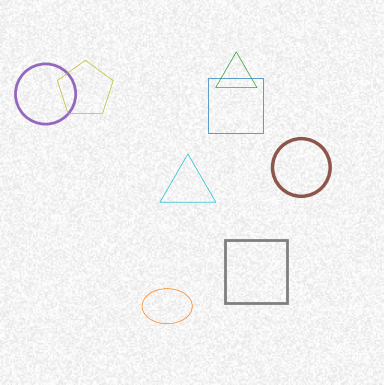[{"shape": "square", "thickness": 0.5, "radius": 0.36, "center": [0.612, 0.725]}, {"shape": "oval", "thickness": 0.5, "radius": 0.33, "center": [0.434, 0.205]}, {"shape": "triangle", "thickness": 0.5, "radius": 0.31, "center": [0.614, 0.803]}, {"shape": "circle", "thickness": 2, "radius": 0.39, "center": [0.118, 0.756]}, {"shape": "circle", "thickness": 2.5, "radius": 0.37, "center": [0.783, 0.565]}, {"shape": "square", "thickness": 2, "radius": 0.4, "center": [0.665, 0.295]}, {"shape": "pentagon", "thickness": 0.5, "radius": 0.38, "center": [0.222, 0.767]}, {"shape": "triangle", "thickness": 0.5, "radius": 0.42, "center": [0.488, 0.517]}]